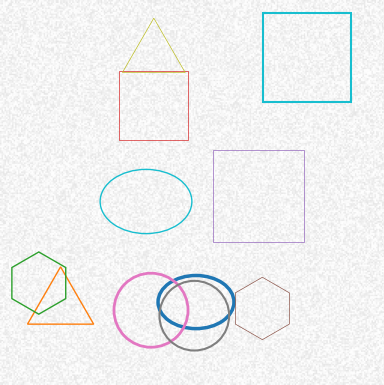[{"shape": "oval", "thickness": 2.5, "radius": 0.49, "center": [0.509, 0.215]}, {"shape": "triangle", "thickness": 1, "radius": 0.5, "center": [0.157, 0.208]}, {"shape": "hexagon", "thickness": 1, "radius": 0.4, "center": [0.101, 0.265]}, {"shape": "square", "thickness": 0.5, "radius": 0.45, "center": [0.4, 0.725]}, {"shape": "square", "thickness": 0.5, "radius": 0.6, "center": [0.672, 0.492]}, {"shape": "hexagon", "thickness": 0.5, "radius": 0.41, "center": [0.681, 0.199]}, {"shape": "circle", "thickness": 2, "radius": 0.48, "center": [0.392, 0.194]}, {"shape": "circle", "thickness": 1.5, "radius": 0.45, "center": [0.505, 0.18]}, {"shape": "triangle", "thickness": 0.5, "radius": 0.47, "center": [0.4, 0.859]}, {"shape": "oval", "thickness": 1, "radius": 0.6, "center": [0.379, 0.477]}, {"shape": "square", "thickness": 1.5, "radius": 0.58, "center": [0.798, 0.851]}]